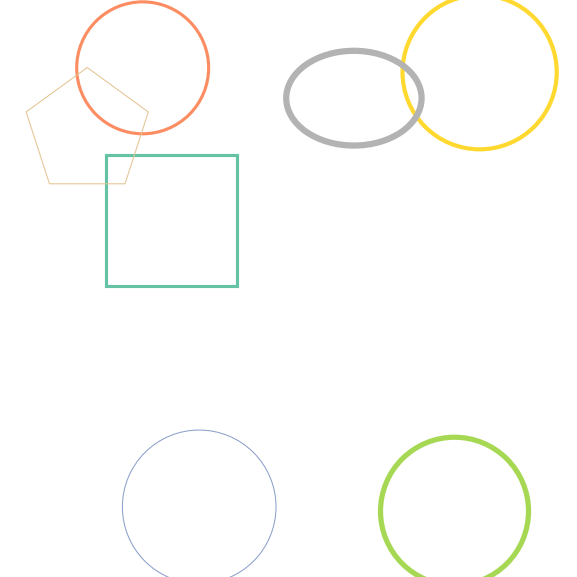[{"shape": "square", "thickness": 1.5, "radius": 0.57, "center": [0.297, 0.617]}, {"shape": "circle", "thickness": 1.5, "radius": 0.57, "center": [0.247, 0.882]}, {"shape": "circle", "thickness": 0.5, "radius": 0.67, "center": [0.345, 0.121]}, {"shape": "circle", "thickness": 2.5, "radius": 0.64, "center": [0.787, 0.114]}, {"shape": "circle", "thickness": 2, "radius": 0.67, "center": [0.831, 0.874]}, {"shape": "pentagon", "thickness": 0.5, "radius": 0.56, "center": [0.151, 0.771]}, {"shape": "oval", "thickness": 3, "radius": 0.59, "center": [0.613, 0.829]}]